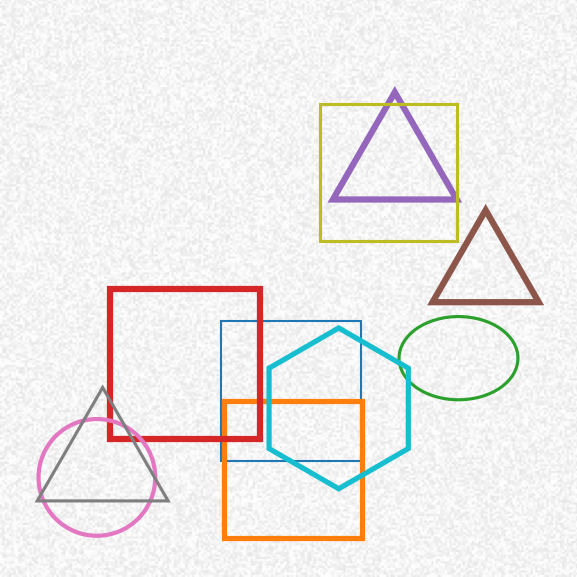[{"shape": "square", "thickness": 1, "radius": 0.61, "center": [0.504, 0.321]}, {"shape": "square", "thickness": 2.5, "radius": 0.6, "center": [0.507, 0.186]}, {"shape": "oval", "thickness": 1.5, "radius": 0.51, "center": [0.794, 0.379]}, {"shape": "square", "thickness": 3, "radius": 0.65, "center": [0.321, 0.369]}, {"shape": "triangle", "thickness": 3, "radius": 0.62, "center": [0.684, 0.716]}, {"shape": "triangle", "thickness": 3, "radius": 0.53, "center": [0.841, 0.529]}, {"shape": "circle", "thickness": 2, "radius": 0.51, "center": [0.168, 0.172]}, {"shape": "triangle", "thickness": 1.5, "radius": 0.65, "center": [0.178, 0.197]}, {"shape": "square", "thickness": 1.5, "radius": 0.59, "center": [0.673, 0.7]}, {"shape": "hexagon", "thickness": 2.5, "radius": 0.7, "center": [0.586, 0.292]}]